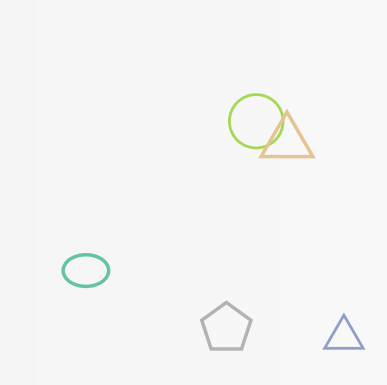[{"shape": "oval", "thickness": 2.5, "radius": 0.29, "center": [0.222, 0.297]}, {"shape": "triangle", "thickness": 2, "radius": 0.29, "center": [0.887, 0.124]}, {"shape": "circle", "thickness": 2, "radius": 0.35, "center": [0.661, 0.685]}, {"shape": "triangle", "thickness": 2.5, "radius": 0.39, "center": [0.741, 0.632]}, {"shape": "pentagon", "thickness": 2.5, "radius": 0.33, "center": [0.584, 0.148]}]